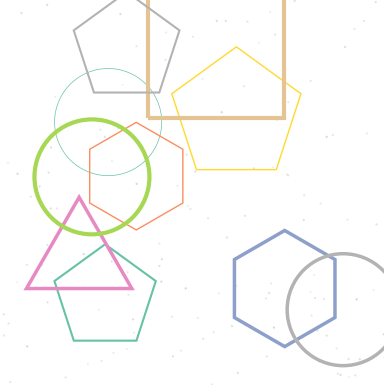[{"shape": "circle", "thickness": 0.5, "radius": 0.7, "center": [0.281, 0.683]}, {"shape": "pentagon", "thickness": 1.5, "radius": 0.69, "center": [0.273, 0.227]}, {"shape": "hexagon", "thickness": 1, "radius": 0.7, "center": [0.354, 0.542]}, {"shape": "hexagon", "thickness": 2.5, "radius": 0.75, "center": [0.739, 0.251]}, {"shape": "triangle", "thickness": 2.5, "radius": 0.79, "center": [0.206, 0.33]}, {"shape": "circle", "thickness": 3, "radius": 0.75, "center": [0.239, 0.541]}, {"shape": "pentagon", "thickness": 1, "radius": 0.88, "center": [0.614, 0.702]}, {"shape": "square", "thickness": 3, "radius": 0.89, "center": [0.561, 0.871]}, {"shape": "pentagon", "thickness": 1.5, "radius": 0.72, "center": [0.329, 0.877]}, {"shape": "circle", "thickness": 2.5, "radius": 0.73, "center": [0.891, 0.196]}]